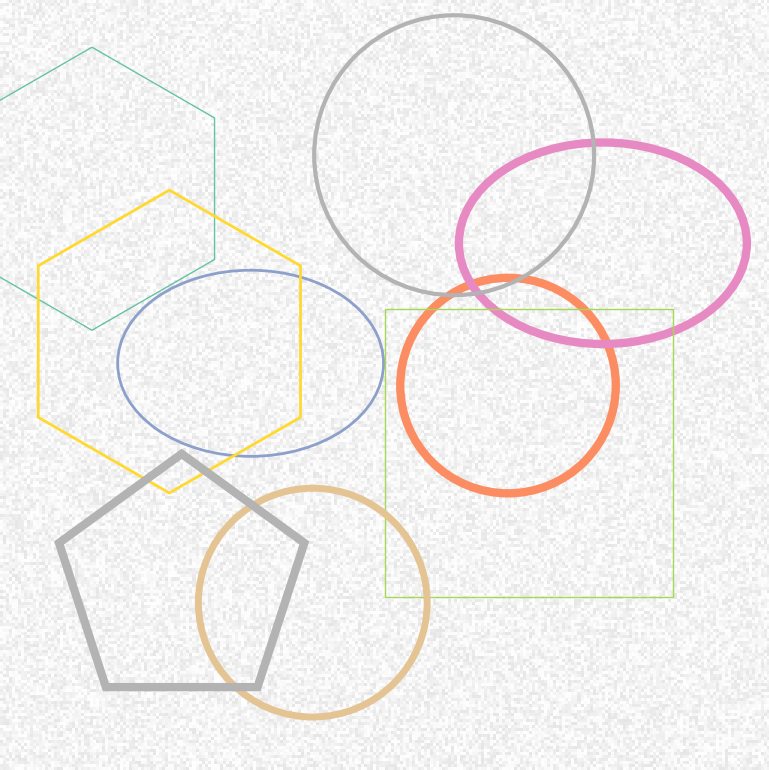[{"shape": "hexagon", "thickness": 0.5, "radius": 0.92, "center": [0.119, 0.755]}, {"shape": "circle", "thickness": 3, "radius": 0.7, "center": [0.66, 0.499]}, {"shape": "oval", "thickness": 1, "radius": 0.86, "center": [0.325, 0.528]}, {"shape": "oval", "thickness": 3, "radius": 0.93, "center": [0.783, 0.684]}, {"shape": "square", "thickness": 0.5, "radius": 0.93, "center": [0.687, 0.411]}, {"shape": "hexagon", "thickness": 1, "radius": 0.98, "center": [0.22, 0.556]}, {"shape": "circle", "thickness": 2.5, "radius": 0.74, "center": [0.406, 0.217]}, {"shape": "pentagon", "thickness": 3, "radius": 0.84, "center": [0.236, 0.243]}, {"shape": "circle", "thickness": 1.5, "radius": 0.91, "center": [0.59, 0.798]}]